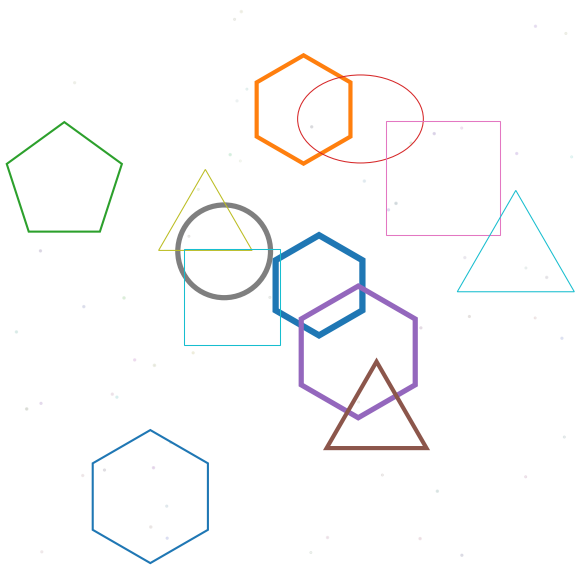[{"shape": "hexagon", "thickness": 1, "radius": 0.58, "center": [0.26, 0.139]}, {"shape": "hexagon", "thickness": 3, "radius": 0.43, "center": [0.552, 0.505]}, {"shape": "hexagon", "thickness": 2, "radius": 0.47, "center": [0.526, 0.81]}, {"shape": "pentagon", "thickness": 1, "radius": 0.52, "center": [0.111, 0.683]}, {"shape": "oval", "thickness": 0.5, "radius": 0.54, "center": [0.624, 0.793]}, {"shape": "hexagon", "thickness": 2.5, "radius": 0.57, "center": [0.62, 0.39]}, {"shape": "triangle", "thickness": 2, "radius": 0.5, "center": [0.652, 0.273]}, {"shape": "square", "thickness": 0.5, "radius": 0.5, "center": [0.767, 0.691]}, {"shape": "circle", "thickness": 2.5, "radius": 0.4, "center": [0.388, 0.564]}, {"shape": "triangle", "thickness": 0.5, "radius": 0.47, "center": [0.356, 0.612]}, {"shape": "triangle", "thickness": 0.5, "radius": 0.59, "center": [0.893, 0.552]}, {"shape": "square", "thickness": 0.5, "radius": 0.42, "center": [0.402, 0.485]}]